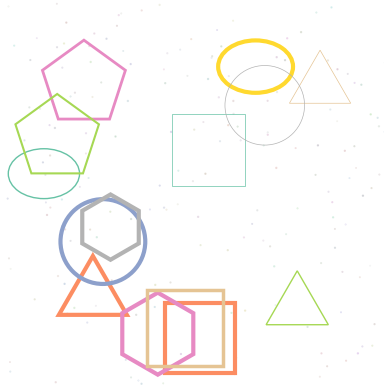[{"shape": "oval", "thickness": 1, "radius": 0.46, "center": [0.114, 0.549]}, {"shape": "square", "thickness": 0.5, "radius": 0.47, "center": [0.541, 0.611]}, {"shape": "square", "thickness": 3, "radius": 0.45, "center": [0.52, 0.122]}, {"shape": "triangle", "thickness": 3, "radius": 0.51, "center": [0.241, 0.233]}, {"shape": "circle", "thickness": 3, "radius": 0.55, "center": [0.267, 0.373]}, {"shape": "hexagon", "thickness": 3, "radius": 0.53, "center": [0.41, 0.133]}, {"shape": "pentagon", "thickness": 2, "radius": 0.57, "center": [0.218, 0.782]}, {"shape": "pentagon", "thickness": 1.5, "radius": 0.57, "center": [0.149, 0.642]}, {"shape": "triangle", "thickness": 1, "radius": 0.47, "center": [0.772, 0.203]}, {"shape": "oval", "thickness": 3, "radius": 0.49, "center": [0.664, 0.827]}, {"shape": "square", "thickness": 2.5, "radius": 0.49, "center": [0.481, 0.149]}, {"shape": "triangle", "thickness": 0.5, "radius": 0.46, "center": [0.831, 0.778]}, {"shape": "circle", "thickness": 0.5, "radius": 0.52, "center": [0.688, 0.727]}, {"shape": "hexagon", "thickness": 3, "radius": 0.42, "center": [0.287, 0.41]}]